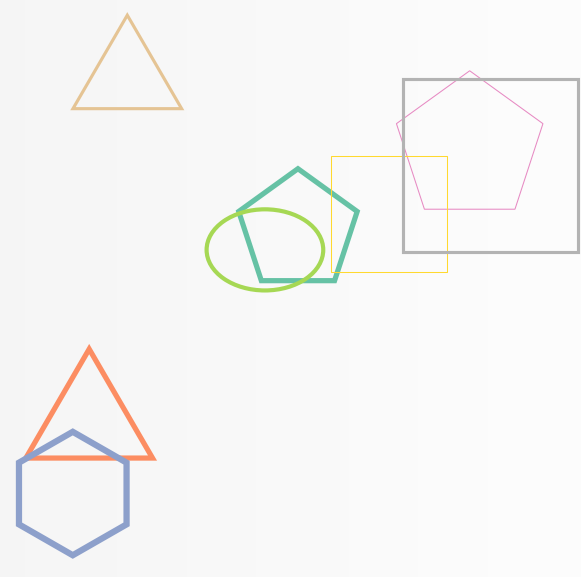[{"shape": "pentagon", "thickness": 2.5, "radius": 0.54, "center": [0.513, 0.6]}, {"shape": "triangle", "thickness": 2.5, "radius": 0.63, "center": [0.153, 0.269]}, {"shape": "hexagon", "thickness": 3, "radius": 0.53, "center": [0.125, 0.145]}, {"shape": "pentagon", "thickness": 0.5, "radius": 0.66, "center": [0.808, 0.744]}, {"shape": "oval", "thickness": 2, "radius": 0.5, "center": [0.456, 0.566]}, {"shape": "square", "thickness": 0.5, "radius": 0.5, "center": [0.67, 0.629]}, {"shape": "triangle", "thickness": 1.5, "radius": 0.54, "center": [0.219, 0.865]}, {"shape": "square", "thickness": 1.5, "radius": 0.75, "center": [0.844, 0.712]}]